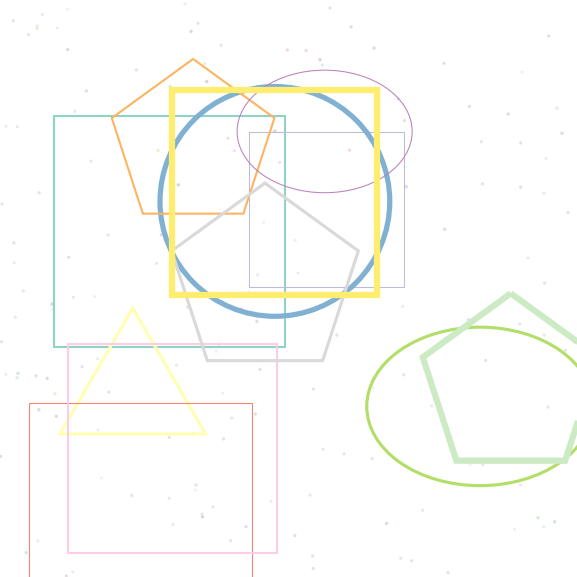[{"shape": "square", "thickness": 1, "radius": 1.0, "center": [0.294, 0.599]}, {"shape": "triangle", "thickness": 1.5, "radius": 0.73, "center": [0.23, 0.32]}, {"shape": "square", "thickness": 0.5, "radius": 0.67, "center": [0.566, 0.637]}, {"shape": "square", "thickness": 0.5, "radius": 0.97, "center": [0.243, 0.107]}, {"shape": "circle", "thickness": 2.5, "radius": 0.99, "center": [0.476, 0.65]}, {"shape": "pentagon", "thickness": 1, "radius": 0.74, "center": [0.334, 0.749]}, {"shape": "oval", "thickness": 1.5, "radius": 0.98, "center": [0.831, 0.295]}, {"shape": "square", "thickness": 1, "radius": 0.9, "center": [0.298, 0.223]}, {"shape": "pentagon", "thickness": 1.5, "radius": 0.85, "center": [0.459, 0.512]}, {"shape": "oval", "thickness": 0.5, "radius": 0.76, "center": [0.562, 0.772]}, {"shape": "pentagon", "thickness": 3, "radius": 0.8, "center": [0.884, 0.331]}, {"shape": "square", "thickness": 3, "radius": 0.89, "center": [0.476, 0.665]}]